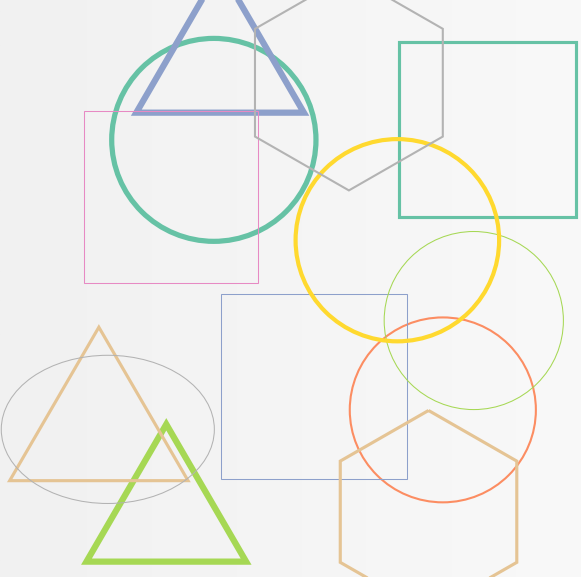[{"shape": "square", "thickness": 1.5, "radius": 0.76, "center": [0.838, 0.775]}, {"shape": "circle", "thickness": 2.5, "radius": 0.88, "center": [0.368, 0.757]}, {"shape": "circle", "thickness": 1, "radius": 0.8, "center": [0.762, 0.289]}, {"shape": "triangle", "thickness": 3, "radius": 0.83, "center": [0.379, 0.887]}, {"shape": "square", "thickness": 0.5, "radius": 0.8, "center": [0.54, 0.33]}, {"shape": "square", "thickness": 0.5, "radius": 0.75, "center": [0.294, 0.658]}, {"shape": "triangle", "thickness": 3, "radius": 0.79, "center": [0.286, 0.106]}, {"shape": "circle", "thickness": 0.5, "radius": 0.77, "center": [0.815, 0.444]}, {"shape": "circle", "thickness": 2, "radius": 0.88, "center": [0.684, 0.583]}, {"shape": "triangle", "thickness": 1.5, "radius": 0.89, "center": [0.17, 0.255]}, {"shape": "hexagon", "thickness": 1.5, "radius": 0.88, "center": [0.737, 0.113]}, {"shape": "oval", "thickness": 0.5, "radius": 0.92, "center": [0.185, 0.256]}, {"shape": "hexagon", "thickness": 1, "radius": 0.93, "center": [0.6, 0.856]}]